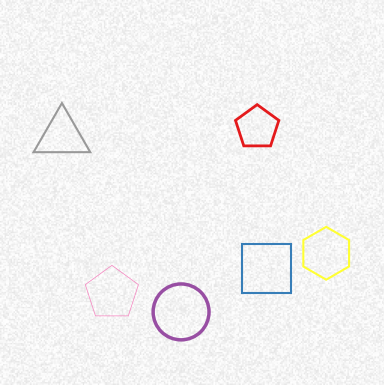[{"shape": "pentagon", "thickness": 2, "radius": 0.3, "center": [0.668, 0.669]}, {"shape": "square", "thickness": 1.5, "radius": 0.32, "center": [0.692, 0.303]}, {"shape": "circle", "thickness": 2.5, "radius": 0.36, "center": [0.47, 0.19]}, {"shape": "hexagon", "thickness": 1.5, "radius": 0.34, "center": [0.847, 0.342]}, {"shape": "pentagon", "thickness": 0.5, "radius": 0.36, "center": [0.291, 0.238]}, {"shape": "triangle", "thickness": 1.5, "radius": 0.43, "center": [0.161, 0.647]}]